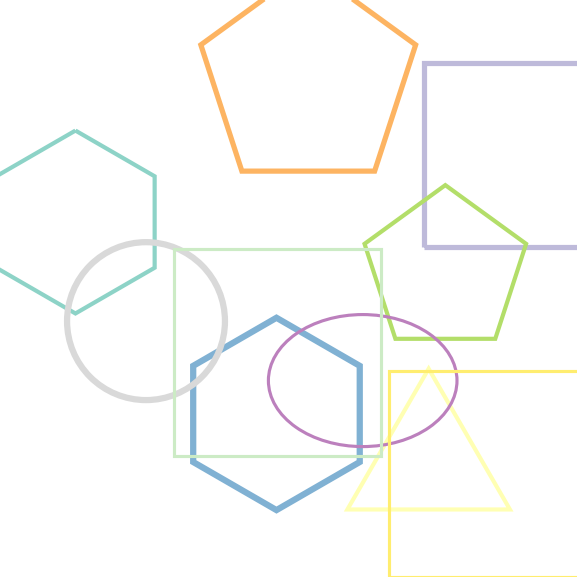[{"shape": "hexagon", "thickness": 2, "radius": 0.79, "center": [0.131, 0.615]}, {"shape": "triangle", "thickness": 2, "radius": 0.81, "center": [0.742, 0.198]}, {"shape": "square", "thickness": 2.5, "radius": 0.79, "center": [0.893, 0.73]}, {"shape": "hexagon", "thickness": 3, "radius": 0.83, "center": [0.479, 0.282]}, {"shape": "pentagon", "thickness": 2.5, "radius": 0.98, "center": [0.534, 0.861]}, {"shape": "pentagon", "thickness": 2, "radius": 0.74, "center": [0.771, 0.531]}, {"shape": "circle", "thickness": 3, "radius": 0.68, "center": [0.253, 0.443]}, {"shape": "oval", "thickness": 1.5, "radius": 0.82, "center": [0.628, 0.34]}, {"shape": "square", "thickness": 1.5, "radius": 0.9, "center": [0.481, 0.388]}, {"shape": "square", "thickness": 1.5, "radius": 0.89, "center": [0.852, 0.178]}]